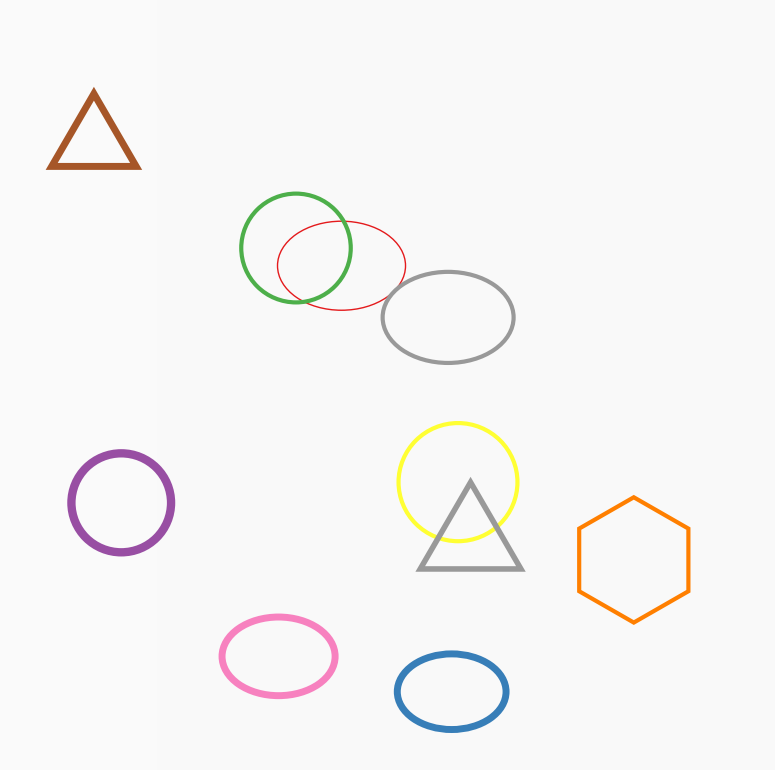[{"shape": "oval", "thickness": 0.5, "radius": 0.41, "center": [0.441, 0.655]}, {"shape": "oval", "thickness": 2.5, "radius": 0.35, "center": [0.583, 0.102]}, {"shape": "circle", "thickness": 1.5, "radius": 0.35, "center": [0.382, 0.678]}, {"shape": "circle", "thickness": 3, "radius": 0.32, "center": [0.156, 0.347]}, {"shape": "hexagon", "thickness": 1.5, "radius": 0.41, "center": [0.818, 0.273]}, {"shape": "circle", "thickness": 1.5, "radius": 0.38, "center": [0.591, 0.374]}, {"shape": "triangle", "thickness": 2.5, "radius": 0.31, "center": [0.121, 0.815]}, {"shape": "oval", "thickness": 2.5, "radius": 0.36, "center": [0.359, 0.148]}, {"shape": "triangle", "thickness": 2, "radius": 0.37, "center": [0.607, 0.299]}, {"shape": "oval", "thickness": 1.5, "radius": 0.42, "center": [0.578, 0.588]}]